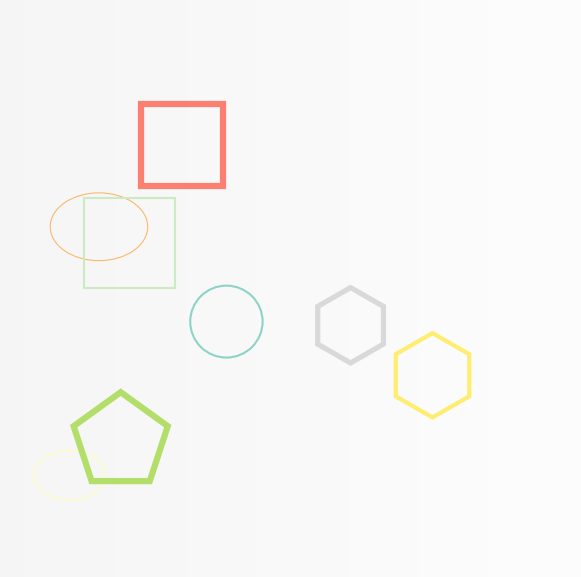[{"shape": "circle", "thickness": 1, "radius": 0.31, "center": [0.39, 0.442]}, {"shape": "oval", "thickness": 0.5, "radius": 0.31, "center": [0.12, 0.176]}, {"shape": "square", "thickness": 3, "radius": 0.36, "center": [0.313, 0.748]}, {"shape": "oval", "thickness": 0.5, "radius": 0.42, "center": [0.17, 0.606]}, {"shape": "pentagon", "thickness": 3, "radius": 0.43, "center": [0.208, 0.235]}, {"shape": "hexagon", "thickness": 2.5, "radius": 0.33, "center": [0.603, 0.436]}, {"shape": "square", "thickness": 1, "radius": 0.39, "center": [0.223, 0.578]}, {"shape": "hexagon", "thickness": 2, "radius": 0.36, "center": [0.744, 0.349]}]